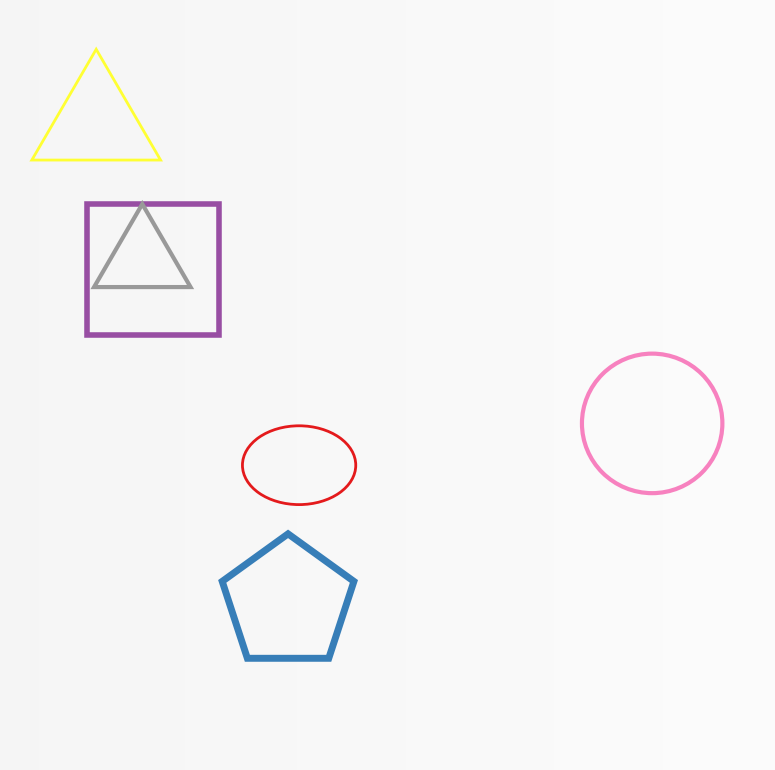[{"shape": "oval", "thickness": 1, "radius": 0.37, "center": [0.386, 0.396]}, {"shape": "pentagon", "thickness": 2.5, "radius": 0.45, "center": [0.372, 0.217]}, {"shape": "square", "thickness": 2, "radius": 0.43, "center": [0.198, 0.65]}, {"shape": "triangle", "thickness": 1, "radius": 0.48, "center": [0.124, 0.84]}, {"shape": "circle", "thickness": 1.5, "radius": 0.45, "center": [0.841, 0.45]}, {"shape": "triangle", "thickness": 1.5, "radius": 0.36, "center": [0.184, 0.663]}]